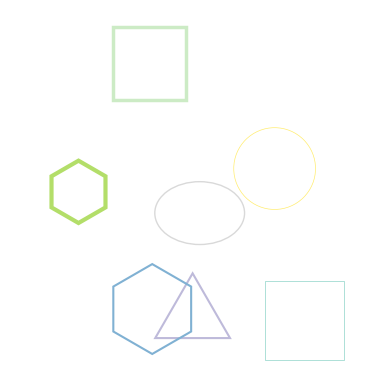[{"shape": "square", "thickness": 0.5, "radius": 0.51, "center": [0.791, 0.168]}, {"shape": "triangle", "thickness": 1.5, "radius": 0.56, "center": [0.5, 0.178]}, {"shape": "hexagon", "thickness": 1.5, "radius": 0.58, "center": [0.395, 0.197]}, {"shape": "hexagon", "thickness": 3, "radius": 0.4, "center": [0.204, 0.502]}, {"shape": "oval", "thickness": 1, "radius": 0.58, "center": [0.519, 0.447]}, {"shape": "square", "thickness": 2.5, "radius": 0.47, "center": [0.389, 0.836]}, {"shape": "circle", "thickness": 0.5, "radius": 0.53, "center": [0.713, 0.562]}]